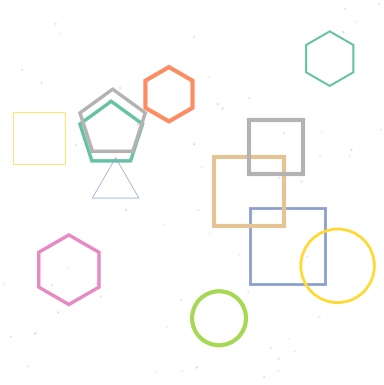[{"shape": "hexagon", "thickness": 1.5, "radius": 0.35, "center": [0.856, 0.848]}, {"shape": "pentagon", "thickness": 2.5, "radius": 0.43, "center": [0.289, 0.651]}, {"shape": "hexagon", "thickness": 3, "radius": 0.35, "center": [0.439, 0.755]}, {"shape": "triangle", "thickness": 0.5, "radius": 0.35, "center": [0.3, 0.52]}, {"shape": "square", "thickness": 2, "radius": 0.49, "center": [0.747, 0.361]}, {"shape": "hexagon", "thickness": 2.5, "radius": 0.45, "center": [0.179, 0.299]}, {"shape": "circle", "thickness": 3, "radius": 0.35, "center": [0.569, 0.173]}, {"shape": "square", "thickness": 0.5, "radius": 0.34, "center": [0.101, 0.642]}, {"shape": "circle", "thickness": 2, "radius": 0.48, "center": [0.877, 0.31]}, {"shape": "square", "thickness": 3, "radius": 0.45, "center": [0.646, 0.503]}, {"shape": "square", "thickness": 3, "radius": 0.35, "center": [0.717, 0.619]}, {"shape": "pentagon", "thickness": 2.5, "radius": 0.45, "center": [0.293, 0.679]}]